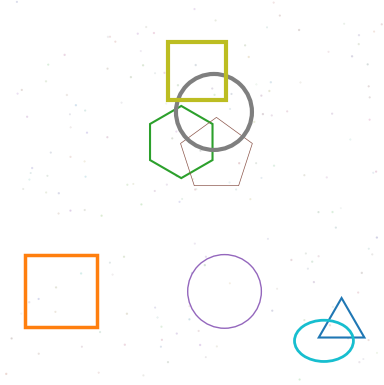[{"shape": "triangle", "thickness": 1.5, "radius": 0.34, "center": [0.887, 0.158]}, {"shape": "square", "thickness": 2.5, "radius": 0.47, "center": [0.158, 0.245]}, {"shape": "hexagon", "thickness": 1.5, "radius": 0.47, "center": [0.471, 0.631]}, {"shape": "circle", "thickness": 1, "radius": 0.48, "center": [0.583, 0.243]}, {"shape": "pentagon", "thickness": 0.5, "radius": 0.49, "center": [0.562, 0.597]}, {"shape": "circle", "thickness": 3, "radius": 0.49, "center": [0.556, 0.709]}, {"shape": "square", "thickness": 3, "radius": 0.37, "center": [0.512, 0.816]}, {"shape": "oval", "thickness": 2, "radius": 0.38, "center": [0.841, 0.115]}]